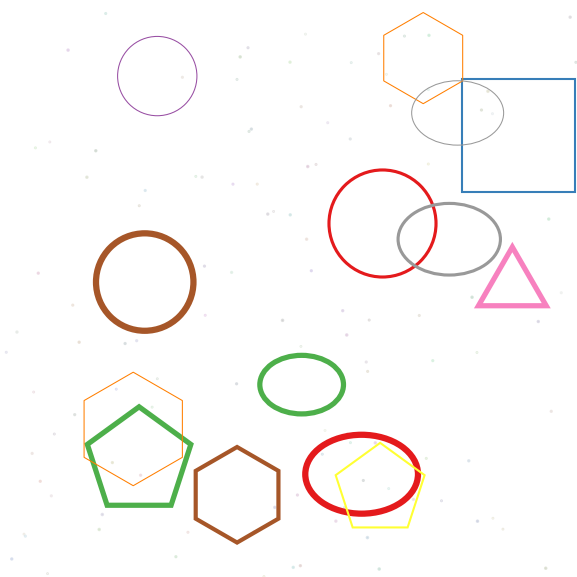[{"shape": "oval", "thickness": 3, "radius": 0.49, "center": [0.626, 0.178]}, {"shape": "circle", "thickness": 1.5, "radius": 0.46, "center": [0.662, 0.612]}, {"shape": "square", "thickness": 1, "radius": 0.49, "center": [0.898, 0.765]}, {"shape": "pentagon", "thickness": 2.5, "radius": 0.47, "center": [0.241, 0.2]}, {"shape": "oval", "thickness": 2.5, "radius": 0.36, "center": [0.522, 0.333]}, {"shape": "circle", "thickness": 0.5, "radius": 0.34, "center": [0.272, 0.867]}, {"shape": "hexagon", "thickness": 0.5, "radius": 0.49, "center": [0.231, 0.256]}, {"shape": "hexagon", "thickness": 0.5, "radius": 0.39, "center": [0.733, 0.899]}, {"shape": "pentagon", "thickness": 1, "radius": 0.4, "center": [0.658, 0.151]}, {"shape": "circle", "thickness": 3, "radius": 0.42, "center": [0.251, 0.511]}, {"shape": "hexagon", "thickness": 2, "radius": 0.41, "center": [0.411, 0.142]}, {"shape": "triangle", "thickness": 2.5, "radius": 0.34, "center": [0.887, 0.504]}, {"shape": "oval", "thickness": 1.5, "radius": 0.44, "center": [0.778, 0.585]}, {"shape": "oval", "thickness": 0.5, "radius": 0.4, "center": [0.792, 0.804]}]